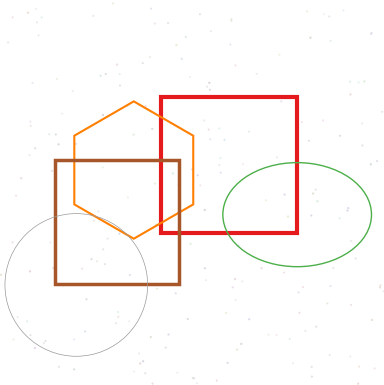[{"shape": "square", "thickness": 3, "radius": 0.88, "center": [0.594, 0.572]}, {"shape": "oval", "thickness": 1, "radius": 0.97, "center": [0.772, 0.442]}, {"shape": "hexagon", "thickness": 1.5, "radius": 0.89, "center": [0.347, 0.558]}, {"shape": "square", "thickness": 2.5, "radius": 0.81, "center": [0.305, 0.424]}, {"shape": "circle", "thickness": 0.5, "radius": 0.93, "center": [0.198, 0.26]}]